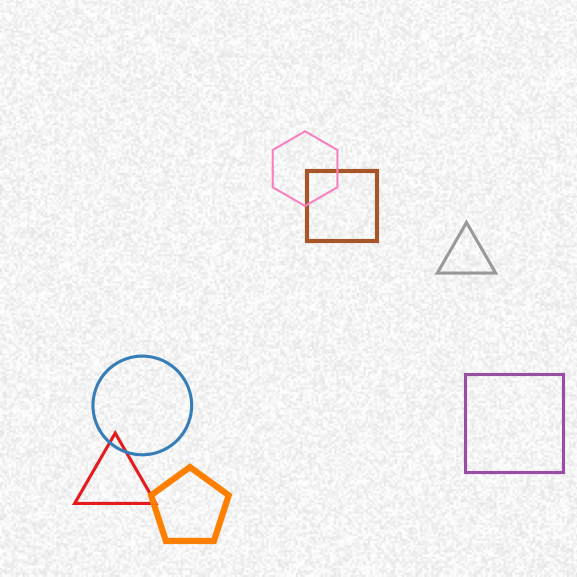[{"shape": "triangle", "thickness": 1.5, "radius": 0.41, "center": [0.2, 0.168]}, {"shape": "circle", "thickness": 1.5, "radius": 0.43, "center": [0.246, 0.297]}, {"shape": "square", "thickness": 1.5, "radius": 0.43, "center": [0.89, 0.267]}, {"shape": "pentagon", "thickness": 3, "radius": 0.35, "center": [0.329, 0.12]}, {"shape": "square", "thickness": 2, "radius": 0.3, "center": [0.592, 0.642]}, {"shape": "hexagon", "thickness": 1, "radius": 0.32, "center": [0.528, 0.707]}, {"shape": "triangle", "thickness": 1.5, "radius": 0.29, "center": [0.808, 0.555]}]